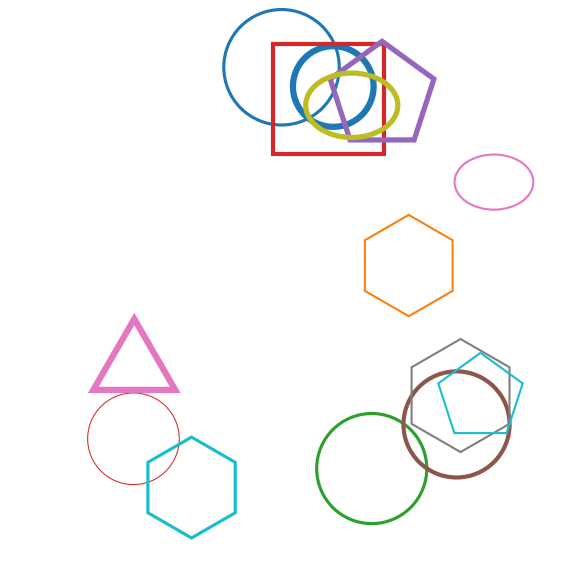[{"shape": "circle", "thickness": 1.5, "radius": 0.5, "center": [0.487, 0.883]}, {"shape": "circle", "thickness": 3, "radius": 0.35, "center": [0.577, 0.849]}, {"shape": "hexagon", "thickness": 1, "radius": 0.44, "center": [0.708, 0.539]}, {"shape": "circle", "thickness": 1.5, "radius": 0.48, "center": [0.644, 0.188]}, {"shape": "square", "thickness": 2, "radius": 0.48, "center": [0.569, 0.827]}, {"shape": "circle", "thickness": 0.5, "radius": 0.4, "center": [0.231, 0.239]}, {"shape": "pentagon", "thickness": 2.5, "radius": 0.47, "center": [0.662, 0.833]}, {"shape": "circle", "thickness": 2, "radius": 0.46, "center": [0.791, 0.264]}, {"shape": "triangle", "thickness": 3, "radius": 0.41, "center": [0.233, 0.365]}, {"shape": "oval", "thickness": 1, "radius": 0.34, "center": [0.855, 0.684]}, {"shape": "hexagon", "thickness": 1, "radius": 0.49, "center": [0.797, 0.314]}, {"shape": "oval", "thickness": 2.5, "radius": 0.4, "center": [0.609, 0.817]}, {"shape": "hexagon", "thickness": 1.5, "radius": 0.44, "center": [0.332, 0.155]}, {"shape": "pentagon", "thickness": 1, "radius": 0.38, "center": [0.832, 0.311]}]